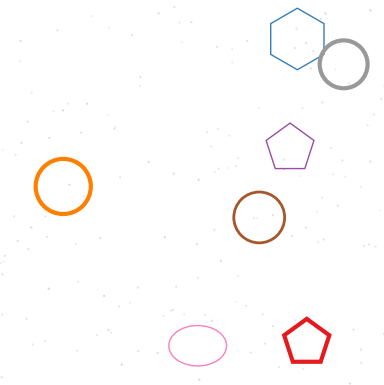[{"shape": "pentagon", "thickness": 3, "radius": 0.31, "center": [0.797, 0.11]}, {"shape": "hexagon", "thickness": 1, "radius": 0.4, "center": [0.772, 0.899]}, {"shape": "pentagon", "thickness": 1, "radius": 0.33, "center": [0.753, 0.615]}, {"shape": "circle", "thickness": 3, "radius": 0.36, "center": [0.164, 0.516]}, {"shape": "circle", "thickness": 2, "radius": 0.33, "center": [0.673, 0.435]}, {"shape": "oval", "thickness": 1, "radius": 0.37, "center": [0.513, 0.102]}, {"shape": "circle", "thickness": 3, "radius": 0.31, "center": [0.893, 0.833]}]